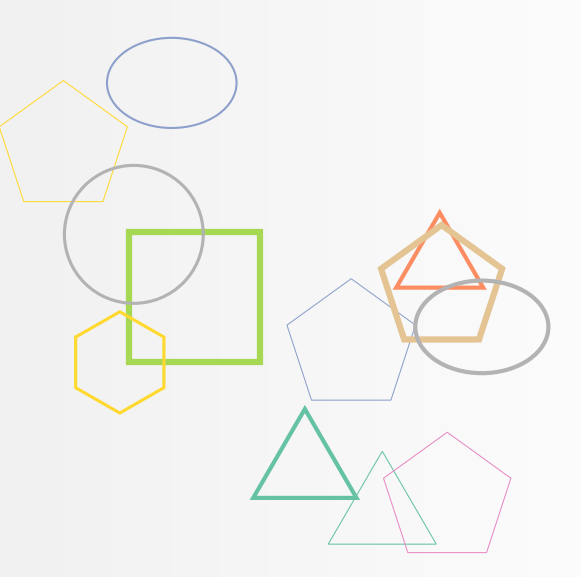[{"shape": "triangle", "thickness": 2, "radius": 0.51, "center": [0.524, 0.188]}, {"shape": "triangle", "thickness": 0.5, "radius": 0.54, "center": [0.658, 0.111]}, {"shape": "triangle", "thickness": 2, "radius": 0.43, "center": [0.757, 0.544]}, {"shape": "oval", "thickness": 1, "radius": 0.56, "center": [0.296, 0.856]}, {"shape": "pentagon", "thickness": 0.5, "radius": 0.58, "center": [0.604, 0.4]}, {"shape": "pentagon", "thickness": 0.5, "radius": 0.58, "center": [0.769, 0.135]}, {"shape": "square", "thickness": 3, "radius": 0.56, "center": [0.335, 0.485]}, {"shape": "hexagon", "thickness": 1.5, "radius": 0.44, "center": [0.206, 0.372]}, {"shape": "pentagon", "thickness": 0.5, "radius": 0.58, "center": [0.109, 0.744]}, {"shape": "pentagon", "thickness": 3, "radius": 0.55, "center": [0.76, 0.5]}, {"shape": "circle", "thickness": 1.5, "radius": 0.6, "center": [0.23, 0.593]}, {"shape": "oval", "thickness": 2, "radius": 0.57, "center": [0.829, 0.433]}]